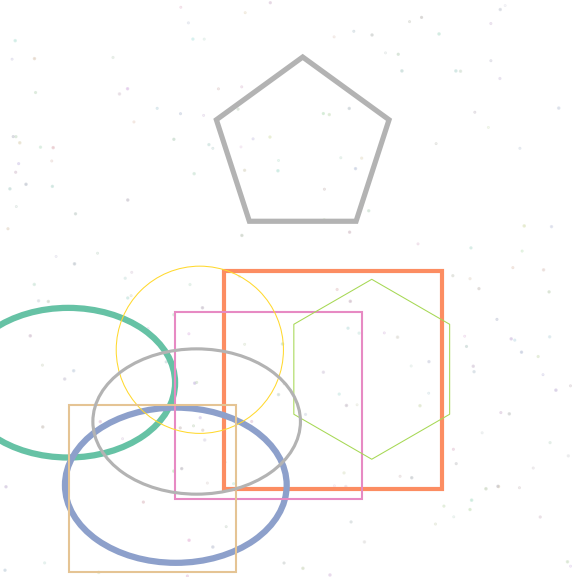[{"shape": "oval", "thickness": 3, "radius": 0.93, "center": [0.118, 0.336]}, {"shape": "square", "thickness": 2, "radius": 0.95, "center": [0.577, 0.341]}, {"shape": "oval", "thickness": 3, "radius": 0.96, "center": [0.304, 0.159]}, {"shape": "square", "thickness": 1, "radius": 0.81, "center": [0.465, 0.297]}, {"shape": "hexagon", "thickness": 0.5, "radius": 0.78, "center": [0.644, 0.36]}, {"shape": "circle", "thickness": 0.5, "radius": 0.72, "center": [0.346, 0.393]}, {"shape": "square", "thickness": 1, "radius": 0.72, "center": [0.263, 0.154]}, {"shape": "pentagon", "thickness": 2.5, "radius": 0.79, "center": [0.524, 0.743]}, {"shape": "oval", "thickness": 1.5, "radius": 0.9, "center": [0.341, 0.269]}]